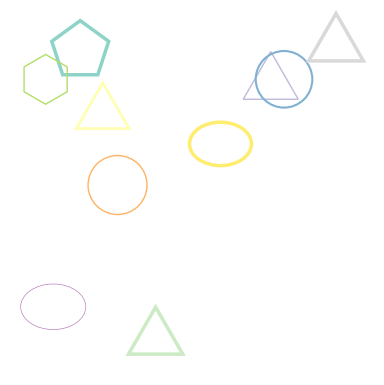[{"shape": "pentagon", "thickness": 2.5, "radius": 0.39, "center": [0.208, 0.869]}, {"shape": "triangle", "thickness": 2, "radius": 0.4, "center": [0.267, 0.706]}, {"shape": "triangle", "thickness": 1, "radius": 0.41, "center": [0.703, 0.783]}, {"shape": "circle", "thickness": 1.5, "radius": 0.37, "center": [0.738, 0.794]}, {"shape": "circle", "thickness": 1, "radius": 0.38, "center": [0.305, 0.519]}, {"shape": "hexagon", "thickness": 1, "radius": 0.32, "center": [0.119, 0.794]}, {"shape": "triangle", "thickness": 2.5, "radius": 0.41, "center": [0.873, 0.883]}, {"shape": "oval", "thickness": 0.5, "radius": 0.42, "center": [0.138, 0.203]}, {"shape": "triangle", "thickness": 2.5, "radius": 0.41, "center": [0.404, 0.121]}, {"shape": "oval", "thickness": 2.5, "radius": 0.4, "center": [0.573, 0.626]}]